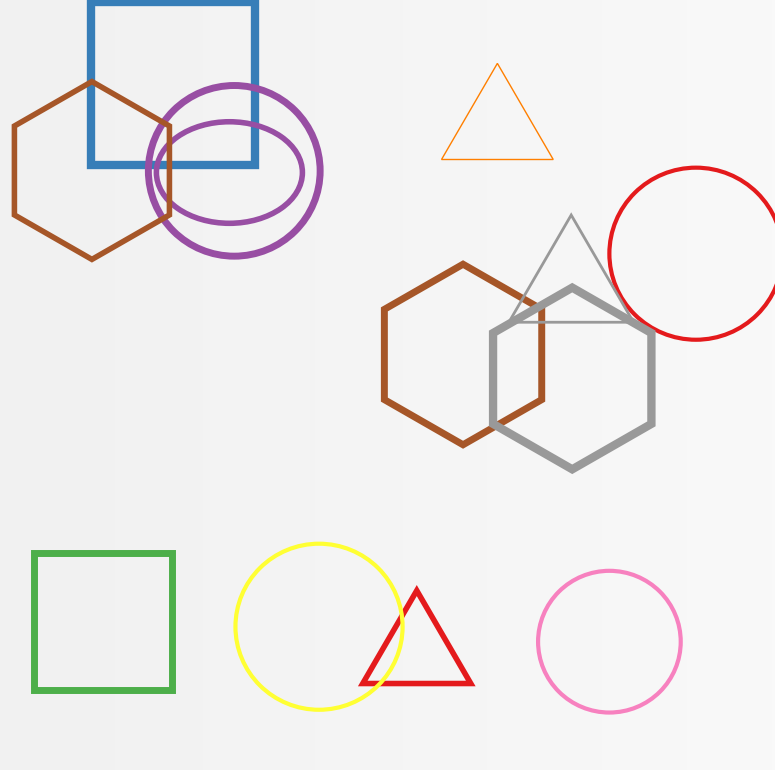[{"shape": "triangle", "thickness": 2, "radius": 0.4, "center": [0.538, 0.153]}, {"shape": "circle", "thickness": 1.5, "radius": 0.56, "center": [0.898, 0.671]}, {"shape": "square", "thickness": 3, "radius": 0.53, "center": [0.223, 0.892]}, {"shape": "square", "thickness": 2.5, "radius": 0.44, "center": [0.133, 0.192]}, {"shape": "oval", "thickness": 2, "radius": 0.47, "center": [0.296, 0.776]}, {"shape": "circle", "thickness": 2.5, "radius": 0.55, "center": [0.302, 0.778]}, {"shape": "triangle", "thickness": 0.5, "radius": 0.42, "center": [0.642, 0.834]}, {"shape": "circle", "thickness": 1.5, "radius": 0.54, "center": [0.412, 0.186]}, {"shape": "hexagon", "thickness": 2, "radius": 0.58, "center": [0.119, 0.779]}, {"shape": "hexagon", "thickness": 2.5, "radius": 0.59, "center": [0.597, 0.54]}, {"shape": "circle", "thickness": 1.5, "radius": 0.46, "center": [0.786, 0.167]}, {"shape": "hexagon", "thickness": 3, "radius": 0.59, "center": [0.738, 0.508]}, {"shape": "triangle", "thickness": 1, "radius": 0.46, "center": [0.737, 0.628]}]